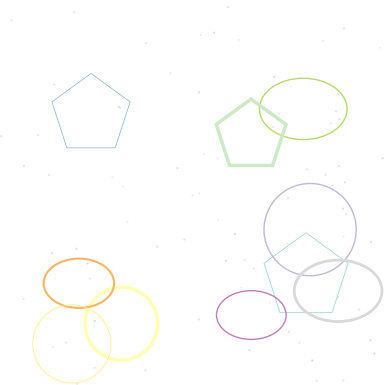[{"shape": "pentagon", "thickness": 0.5, "radius": 0.57, "center": [0.795, 0.281]}, {"shape": "circle", "thickness": 2.5, "radius": 0.47, "center": [0.315, 0.159]}, {"shape": "circle", "thickness": 1, "radius": 0.6, "center": [0.806, 0.404]}, {"shape": "pentagon", "thickness": 0.5, "radius": 0.53, "center": [0.236, 0.702]}, {"shape": "oval", "thickness": 1.5, "radius": 0.46, "center": [0.205, 0.264]}, {"shape": "oval", "thickness": 1, "radius": 0.57, "center": [0.788, 0.717]}, {"shape": "oval", "thickness": 2, "radius": 0.57, "center": [0.878, 0.245]}, {"shape": "oval", "thickness": 1, "radius": 0.45, "center": [0.653, 0.182]}, {"shape": "pentagon", "thickness": 2.5, "radius": 0.48, "center": [0.652, 0.647]}, {"shape": "circle", "thickness": 0.5, "radius": 0.51, "center": [0.187, 0.107]}]